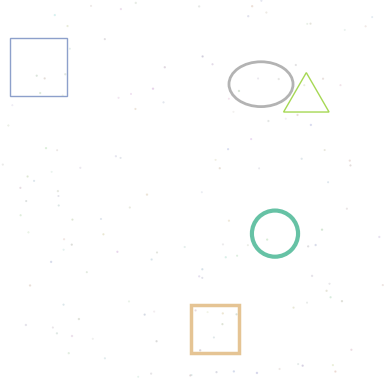[{"shape": "circle", "thickness": 3, "radius": 0.3, "center": [0.714, 0.393]}, {"shape": "square", "thickness": 1, "radius": 0.37, "center": [0.1, 0.826]}, {"shape": "triangle", "thickness": 1, "radius": 0.34, "center": [0.796, 0.743]}, {"shape": "square", "thickness": 2.5, "radius": 0.31, "center": [0.559, 0.145]}, {"shape": "oval", "thickness": 2, "radius": 0.42, "center": [0.678, 0.781]}]